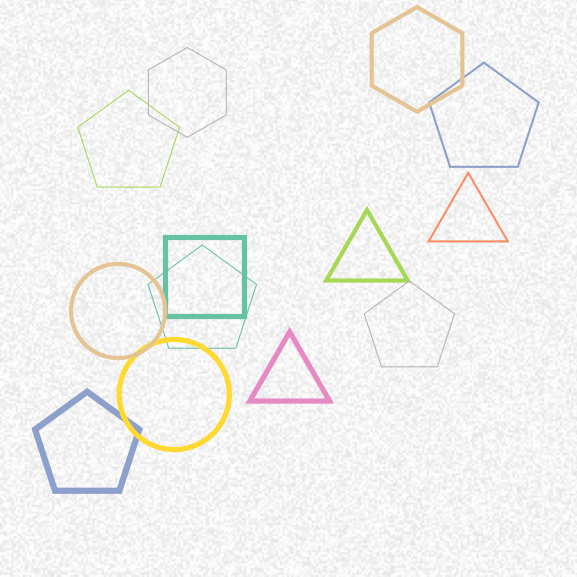[{"shape": "pentagon", "thickness": 0.5, "radius": 0.49, "center": [0.35, 0.476]}, {"shape": "square", "thickness": 2.5, "radius": 0.34, "center": [0.354, 0.521]}, {"shape": "triangle", "thickness": 1, "radius": 0.4, "center": [0.811, 0.621]}, {"shape": "pentagon", "thickness": 1, "radius": 0.5, "center": [0.838, 0.791]}, {"shape": "pentagon", "thickness": 3, "radius": 0.47, "center": [0.151, 0.226]}, {"shape": "triangle", "thickness": 2.5, "radius": 0.4, "center": [0.502, 0.345]}, {"shape": "triangle", "thickness": 2, "radius": 0.41, "center": [0.635, 0.554]}, {"shape": "pentagon", "thickness": 0.5, "radius": 0.46, "center": [0.223, 0.75]}, {"shape": "circle", "thickness": 2.5, "radius": 0.48, "center": [0.302, 0.316]}, {"shape": "hexagon", "thickness": 2, "radius": 0.45, "center": [0.722, 0.896]}, {"shape": "circle", "thickness": 2, "radius": 0.41, "center": [0.205, 0.461]}, {"shape": "pentagon", "thickness": 0.5, "radius": 0.41, "center": [0.709, 0.43]}, {"shape": "hexagon", "thickness": 0.5, "radius": 0.39, "center": [0.324, 0.839]}]